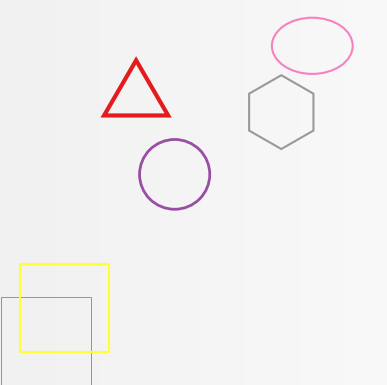[{"shape": "triangle", "thickness": 3, "radius": 0.48, "center": [0.351, 0.748]}, {"shape": "square", "thickness": 0.5, "radius": 0.58, "center": [0.12, 0.113]}, {"shape": "circle", "thickness": 2, "radius": 0.45, "center": [0.451, 0.547]}, {"shape": "square", "thickness": 1.5, "radius": 0.57, "center": [0.166, 0.201]}, {"shape": "oval", "thickness": 1.5, "radius": 0.52, "center": [0.806, 0.881]}, {"shape": "hexagon", "thickness": 1.5, "radius": 0.48, "center": [0.726, 0.709]}]